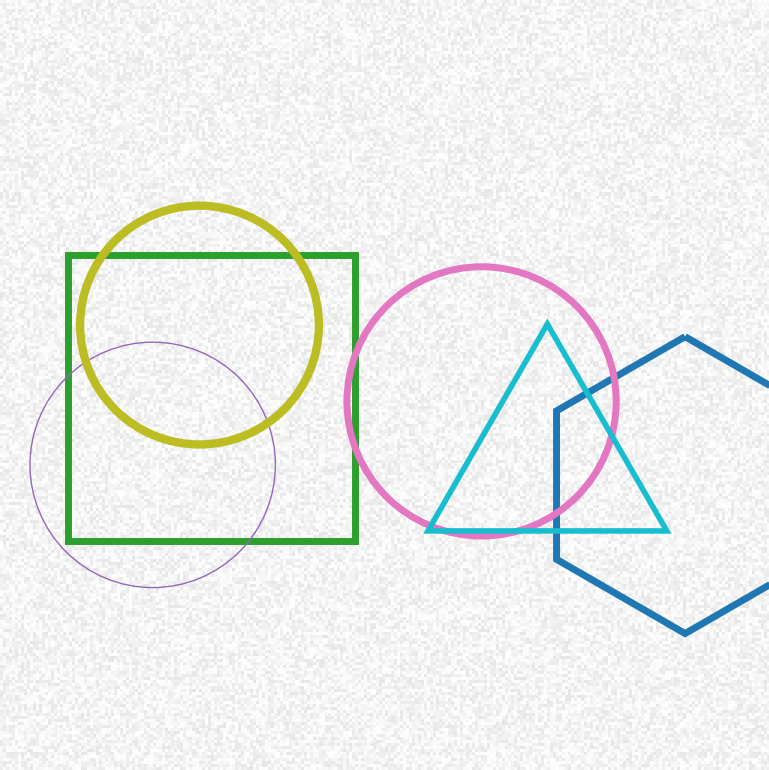[{"shape": "hexagon", "thickness": 2.5, "radius": 0.96, "center": [0.89, 0.37]}, {"shape": "square", "thickness": 2.5, "radius": 0.93, "center": [0.275, 0.483]}, {"shape": "circle", "thickness": 0.5, "radius": 0.8, "center": [0.198, 0.396]}, {"shape": "circle", "thickness": 2.5, "radius": 0.87, "center": [0.625, 0.479]}, {"shape": "circle", "thickness": 3, "radius": 0.78, "center": [0.259, 0.578]}, {"shape": "triangle", "thickness": 2, "radius": 0.9, "center": [0.711, 0.4]}]